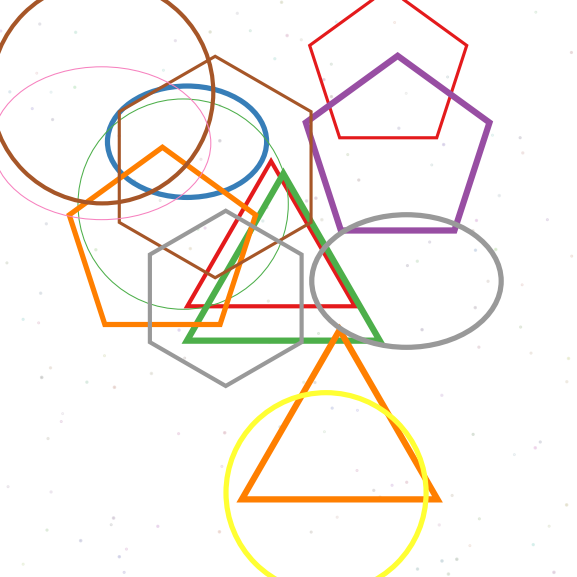[{"shape": "pentagon", "thickness": 1.5, "radius": 0.71, "center": [0.672, 0.876]}, {"shape": "triangle", "thickness": 2, "radius": 0.84, "center": [0.469, 0.553]}, {"shape": "oval", "thickness": 2.5, "radius": 0.69, "center": [0.324, 0.754]}, {"shape": "circle", "thickness": 0.5, "radius": 0.91, "center": [0.317, 0.646]}, {"shape": "triangle", "thickness": 3, "radius": 0.96, "center": [0.491, 0.506]}, {"shape": "pentagon", "thickness": 3, "radius": 0.84, "center": [0.689, 0.735]}, {"shape": "triangle", "thickness": 3, "radius": 0.98, "center": [0.588, 0.232]}, {"shape": "pentagon", "thickness": 2.5, "radius": 0.85, "center": [0.281, 0.574]}, {"shape": "circle", "thickness": 2.5, "radius": 0.87, "center": [0.565, 0.146]}, {"shape": "circle", "thickness": 2, "radius": 0.96, "center": [0.177, 0.839]}, {"shape": "hexagon", "thickness": 1.5, "radius": 0.96, "center": [0.373, 0.71]}, {"shape": "oval", "thickness": 0.5, "radius": 0.95, "center": [0.176, 0.751]}, {"shape": "hexagon", "thickness": 2, "radius": 0.76, "center": [0.391, 0.482]}, {"shape": "oval", "thickness": 2.5, "radius": 0.82, "center": [0.704, 0.513]}]